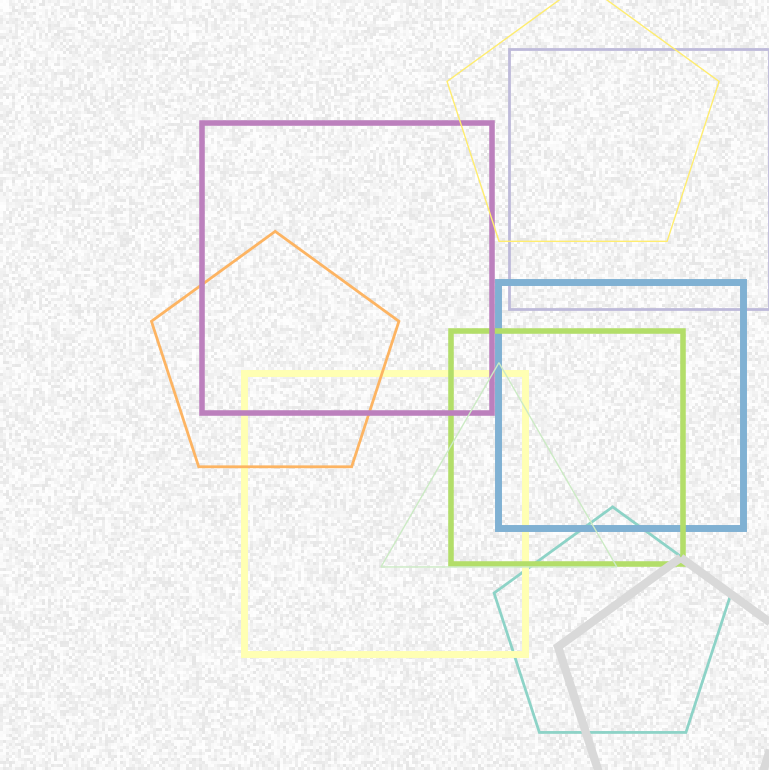[{"shape": "pentagon", "thickness": 1, "radius": 0.81, "center": [0.796, 0.18]}, {"shape": "square", "thickness": 2.5, "radius": 0.91, "center": [0.499, 0.333]}, {"shape": "square", "thickness": 1, "radius": 0.84, "center": [0.83, 0.767]}, {"shape": "square", "thickness": 2.5, "radius": 0.8, "center": [0.806, 0.474]}, {"shape": "pentagon", "thickness": 1, "radius": 0.84, "center": [0.357, 0.531]}, {"shape": "square", "thickness": 2, "radius": 0.76, "center": [0.736, 0.418]}, {"shape": "pentagon", "thickness": 3, "radius": 0.84, "center": [0.884, 0.108]}, {"shape": "square", "thickness": 2, "radius": 0.94, "center": [0.451, 0.652]}, {"shape": "triangle", "thickness": 0.5, "radius": 0.88, "center": [0.648, 0.352]}, {"shape": "pentagon", "thickness": 0.5, "radius": 0.93, "center": [0.757, 0.837]}]